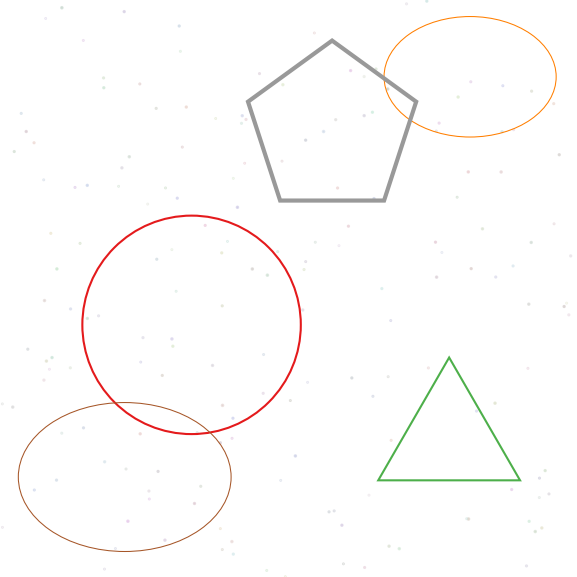[{"shape": "circle", "thickness": 1, "radius": 0.95, "center": [0.332, 0.437]}, {"shape": "triangle", "thickness": 1, "radius": 0.71, "center": [0.778, 0.238]}, {"shape": "oval", "thickness": 0.5, "radius": 0.75, "center": [0.814, 0.866]}, {"shape": "oval", "thickness": 0.5, "radius": 0.92, "center": [0.216, 0.173]}, {"shape": "pentagon", "thickness": 2, "radius": 0.77, "center": [0.575, 0.776]}]